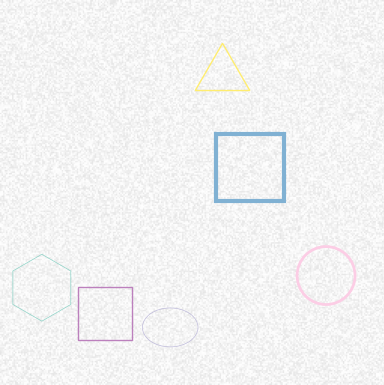[{"shape": "hexagon", "thickness": 0.5, "radius": 0.43, "center": [0.109, 0.253]}, {"shape": "oval", "thickness": 0.5, "radius": 0.36, "center": [0.442, 0.15]}, {"shape": "square", "thickness": 3, "radius": 0.44, "center": [0.65, 0.564]}, {"shape": "circle", "thickness": 2, "radius": 0.38, "center": [0.847, 0.284]}, {"shape": "square", "thickness": 1, "radius": 0.35, "center": [0.272, 0.186]}, {"shape": "triangle", "thickness": 1, "radius": 0.41, "center": [0.578, 0.806]}]